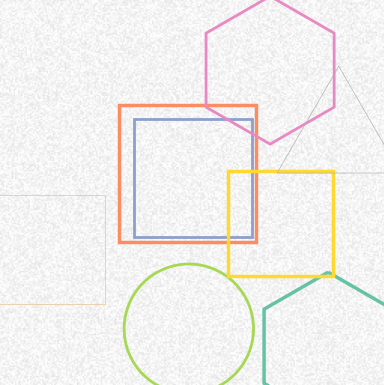[{"shape": "hexagon", "thickness": 2.5, "radius": 0.96, "center": [0.852, 0.101]}, {"shape": "square", "thickness": 2.5, "radius": 0.89, "center": [0.486, 0.549]}, {"shape": "square", "thickness": 2, "radius": 0.76, "center": [0.501, 0.537]}, {"shape": "hexagon", "thickness": 2, "radius": 0.96, "center": [0.702, 0.818]}, {"shape": "circle", "thickness": 2, "radius": 0.84, "center": [0.49, 0.146]}, {"shape": "square", "thickness": 2.5, "radius": 0.68, "center": [0.729, 0.418]}, {"shape": "square", "thickness": 0.5, "radius": 0.71, "center": [0.133, 0.352]}, {"shape": "triangle", "thickness": 0.5, "radius": 0.93, "center": [0.88, 0.643]}]